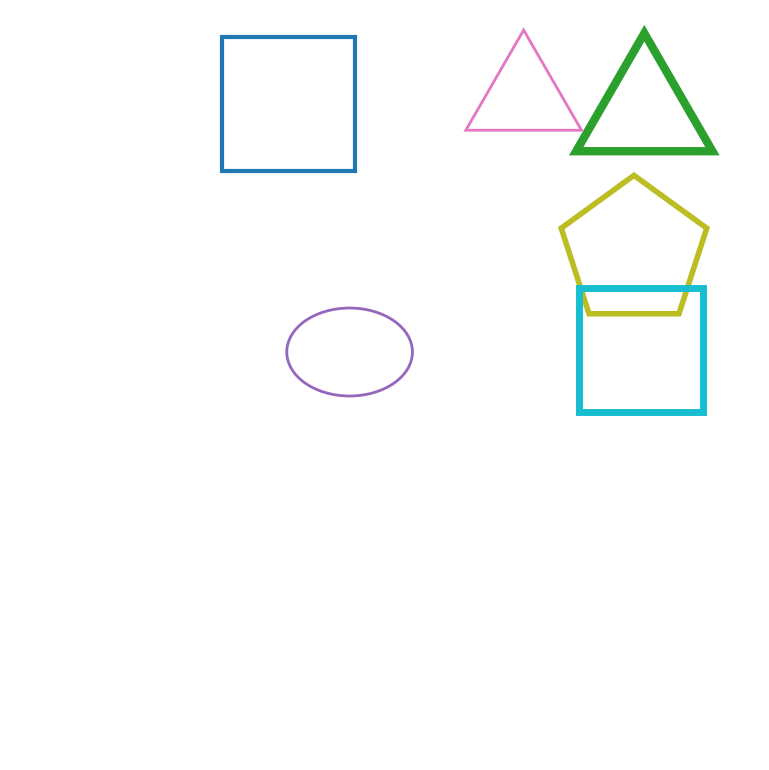[{"shape": "square", "thickness": 1.5, "radius": 0.43, "center": [0.375, 0.865]}, {"shape": "triangle", "thickness": 3, "radius": 0.51, "center": [0.837, 0.855]}, {"shape": "oval", "thickness": 1, "radius": 0.41, "center": [0.454, 0.543]}, {"shape": "triangle", "thickness": 1, "radius": 0.43, "center": [0.68, 0.874]}, {"shape": "pentagon", "thickness": 2, "radius": 0.5, "center": [0.823, 0.673]}, {"shape": "square", "thickness": 2.5, "radius": 0.4, "center": [0.833, 0.546]}]